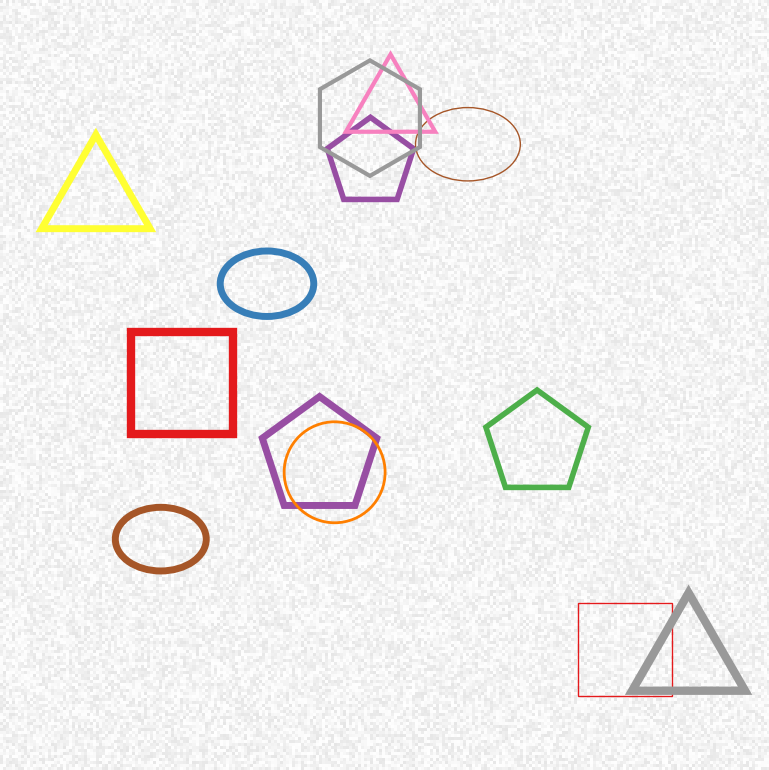[{"shape": "square", "thickness": 3, "radius": 0.33, "center": [0.237, 0.502]}, {"shape": "square", "thickness": 0.5, "radius": 0.3, "center": [0.811, 0.156]}, {"shape": "oval", "thickness": 2.5, "radius": 0.3, "center": [0.347, 0.632]}, {"shape": "pentagon", "thickness": 2, "radius": 0.35, "center": [0.698, 0.424]}, {"shape": "pentagon", "thickness": 2, "radius": 0.29, "center": [0.481, 0.789]}, {"shape": "pentagon", "thickness": 2.5, "radius": 0.39, "center": [0.415, 0.407]}, {"shape": "circle", "thickness": 1, "radius": 0.33, "center": [0.435, 0.387]}, {"shape": "triangle", "thickness": 2.5, "radius": 0.41, "center": [0.125, 0.744]}, {"shape": "oval", "thickness": 2.5, "radius": 0.3, "center": [0.209, 0.3]}, {"shape": "oval", "thickness": 0.5, "radius": 0.34, "center": [0.608, 0.813]}, {"shape": "triangle", "thickness": 1.5, "radius": 0.34, "center": [0.507, 0.862]}, {"shape": "triangle", "thickness": 3, "radius": 0.42, "center": [0.894, 0.145]}, {"shape": "hexagon", "thickness": 1.5, "radius": 0.37, "center": [0.48, 0.847]}]